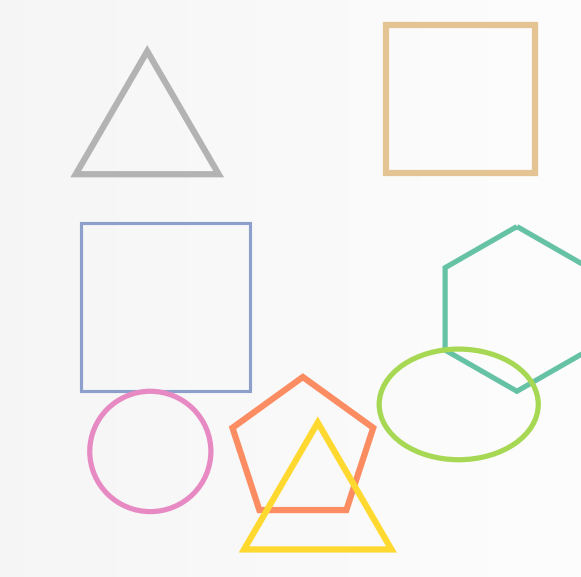[{"shape": "hexagon", "thickness": 2.5, "radius": 0.71, "center": [0.889, 0.464]}, {"shape": "pentagon", "thickness": 3, "radius": 0.64, "center": [0.521, 0.219]}, {"shape": "square", "thickness": 1.5, "radius": 0.73, "center": [0.285, 0.467]}, {"shape": "circle", "thickness": 2.5, "radius": 0.52, "center": [0.259, 0.217]}, {"shape": "oval", "thickness": 2.5, "radius": 0.68, "center": [0.789, 0.299]}, {"shape": "triangle", "thickness": 3, "radius": 0.73, "center": [0.547, 0.121]}, {"shape": "square", "thickness": 3, "radius": 0.64, "center": [0.792, 0.828]}, {"shape": "triangle", "thickness": 3, "radius": 0.71, "center": [0.253, 0.768]}]